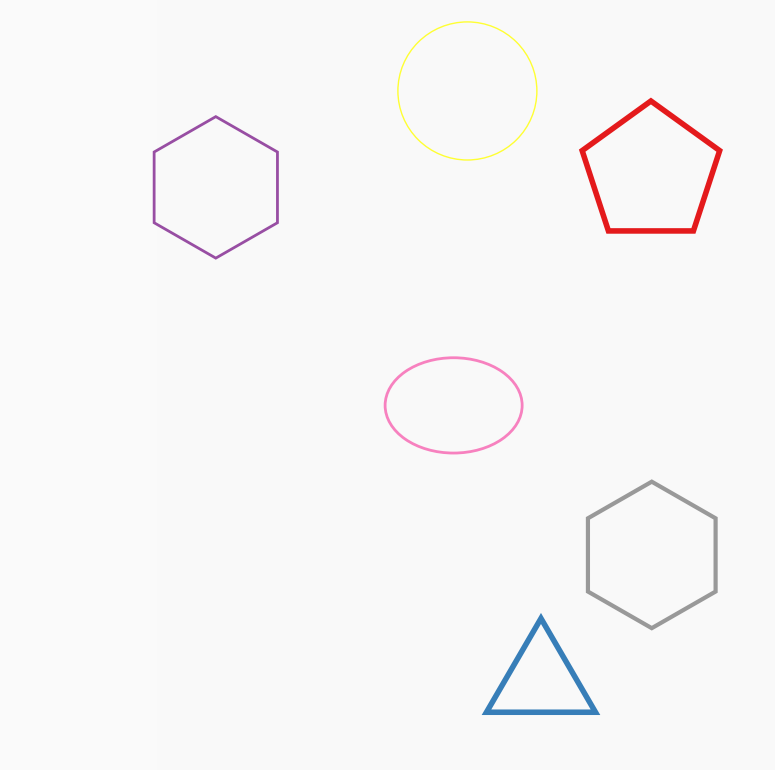[{"shape": "pentagon", "thickness": 2, "radius": 0.47, "center": [0.84, 0.776]}, {"shape": "triangle", "thickness": 2, "radius": 0.41, "center": [0.698, 0.116]}, {"shape": "hexagon", "thickness": 1, "radius": 0.46, "center": [0.278, 0.757]}, {"shape": "circle", "thickness": 0.5, "radius": 0.45, "center": [0.603, 0.882]}, {"shape": "oval", "thickness": 1, "radius": 0.44, "center": [0.585, 0.474]}, {"shape": "hexagon", "thickness": 1.5, "radius": 0.48, "center": [0.841, 0.279]}]